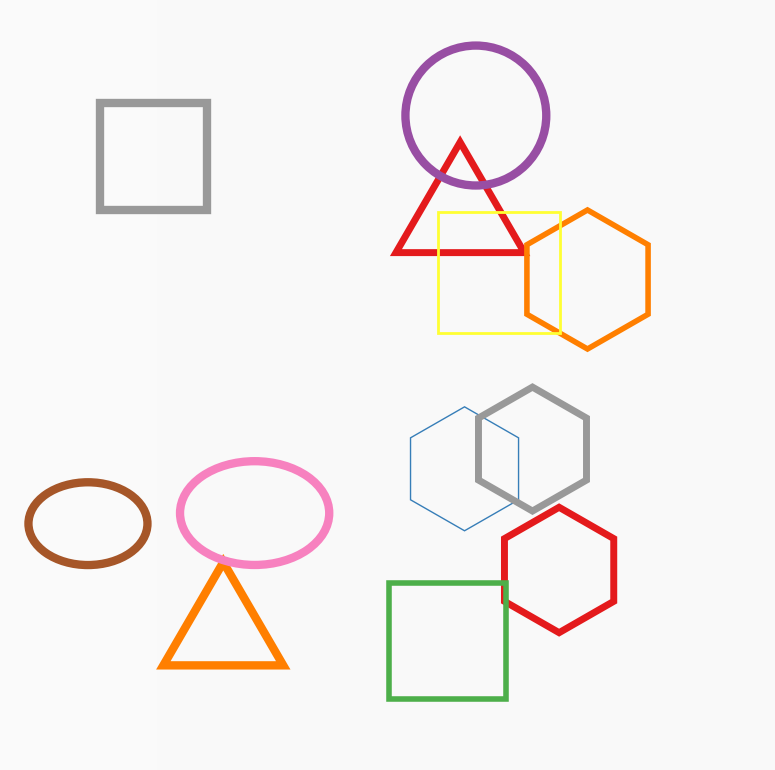[{"shape": "hexagon", "thickness": 2.5, "radius": 0.41, "center": [0.721, 0.26]}, {"shape": "triangle", "thickness": 2.5, "radius": 0.48, "center": [0.594, 0.72]}, {"shape": "hexagon", "thickness": 0.5, "radius": 0.4, "center": [0.599, 0.391]}, {"shape": "square", "thickness": 2, "radius": 0.38, "center": [0.577, 0.168]}, {"shape": "circle", "thickness": 3, "radius": 0.45, "center": [0.614, 0.85]}, {"shape": "triangle", "thickness": 3, "radius": 0.45, "center": [0.288, 0.181]}, {"shape": "hexagon", "thickness": 2, "radius": 0.45, "center": [0.758, 0.637]}, {"shape": "square", "thickness": 1, "radius": 0.39, "center": [0.644, 0.646]}, {"shape": "oval", "thickness": 3, "radius": 0.38, "center": [0.113, 0.32]}, {"shape": "oval", "thickness": 3, "radius": 0.48, "center": [0.329, 0.334]}, {"shape": "hexagon", "thickness": 2.5, "radius": 0.4, "center": [0.687, 0.417]}, {"shape": "square", "thickness": 3, "radius": 0.35, "center": [0.198, 0.796]}]